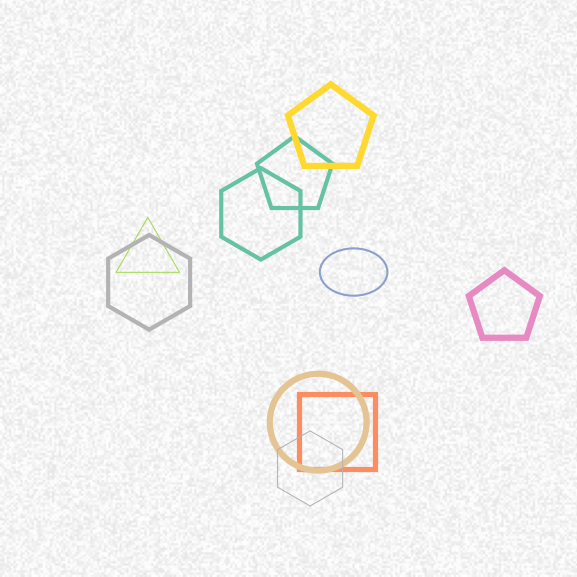[{"shape": "hexagon", "thickness": 2, "radius": 0.4, "center": [0.452, 0.629]}, {"shape": "pentagon", "thickness": 2, "radius": 0.34, "center": [0.51, 0.695]}, {"shape": "square", "thickness": 2.5, "radius": 0.33, "center": [0.584, 0.253]}, {"shape": "oval", "thickness": 1, "radius": 0.29, "center": [0.612, 0.528]}, {"shape": "pentagon", "thickness": 3, "radius": 0.32, "center": [0.873, 0.467]}, {"shape": "triangle", "thickness": 0.5, "radius": 0.32, "center": [0.256, 0.559]}, {"shape": "pentagon", "thickness": 3, "radius": 0.39, "center": [0.573, 0.775]}, {"shape": "circle", "thickness": 3, "radius": 0.42, "center": [0.551, 0.268]}, {"shape": "hexagon", "thickness": 2, "radius": 0.41, "center": [0.258, 0.51]}, {"shape": "hexagon", "thickness": 0.5, "radius": 0.33, "center": [0.537, 0.188]}]